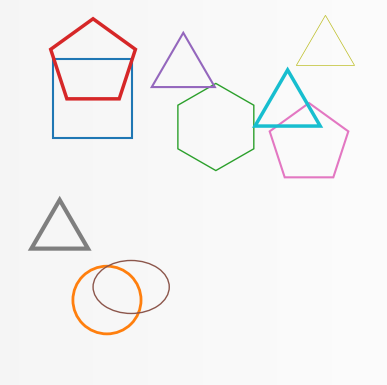[{"shape": "square", "thickness": 1.5, "radius": 0.51, "center": [0.239, 0.744]}, {"shape": "circle", "thickness": 2, "radius": 0.44, "center": [0.276, 0.221]}, {"shape": "hexagon", "thickness": 1, "radius": 0.57, "center": [0.557, 0.67]}, {"shape": "pentagon", "thickness": 2.5, "radius": 0.57, "center": [0.24, 0.836]}, {"shape": "triangle", "thickness": 1.5, "radius": 0.47, "center": [0.473, 0.821]}, {"shape": "oval", "thickness": 1, "radius": 0.49, "center": [0.338, 0.255]}, {"shape": "pentagon", "thickness": 1.5, "radius": 0.53, "center": [0.797, 0.626]}, {"shape": "triangle", "thickness": 3, "radius": 0.42, "center": [0.154, 0.396]}, {"shape": "triangle", "thickness": 0.5, "radius": 0.43, "center": [0.84, 0.873]}, {"shape": "triangle", "thickness": 2.5, "radius": 0.49, "center": [0.742, 0.721]}]